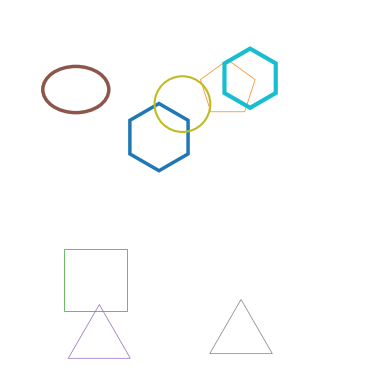[{"shape": "hexagon", "thickness": 2.5, "radius": 0.44, "center": [0.413, 0.644]}, {"shape": "pentagon", "thickness": 0.5, "radius": 0.37, "center": [0.592, 0.77]}, {"shape": "square", "thickness": 0.5, "radius": 0.41, "center": [0.249, 0.273]}, {"shape": "triangle", "thickness": 0.5, "radius": 0.47, "center": [0.258, 0.116]}, {"shape": "oval", "thickness": 2.5, "radius": 0.43, "center": [0.197, 0.767]}, {"shape": "triangle", "thickness": 0.5, "radius": 0.47, "center": [0.626, 0.128]}, {"shape": "circle", "thickness": 1.5, "radius": 0.36, "center": [0.474, 0.73]}, {"shape": "hexagon", "thickness": 3, "radius": 0.38, "center": [0.65, 0.797]}]